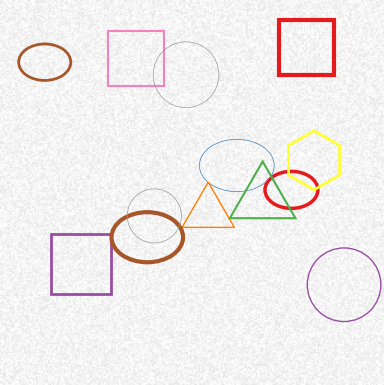[{"shape": "square", "thickness": 3, "radius": 0.36, "center": [0.796, 0.876]}, {"shape": "oval", "thickness": 2.5, "radius": 0.34, "center": [0.757, 0.507]}, {"shape": "oval", "thickness": 0.5, "radius": 0.49, "center": [0.615, 0.57]}, {"shape": "triangle", "thickness": 1.5, "radius": 0.49, "center": [0.682, 0.482]}, {"shape": "square", "thickness": 2, "radius": 0.39, "center": [0.21, 0.314]}, {"shape": "circle", "thickness": 1, "radius": 0.48, "center": [0.894, 0.26]}, {"shape": "triangle", "thickness": 1, "radius": 0.39, "center": [0.541, 0.449]}, {"shape": "hexagon", "thickness": 2, "radius": 0.38, "center": [0.816, 0.584]}, {"shape": "oval", "thickness": 2, "radius": 0.34, "center": [0.116, 0.838]}, {"shape": "oval", "thickness": 3, "radius": 0.46, "center": [0.383, 0.384]}, {"shape": "square", "thickness": 1.5, "radius": 0.36, "center": [0.353, 0.848]}, {"shape": "circle", "thickness": 0.5, "radius": 0.35, "center": [0.401, 0.439]}, {"shape": "circle", "thickness": 0.5, "radius": 0.43, "center": [0.483, 0.806]}]